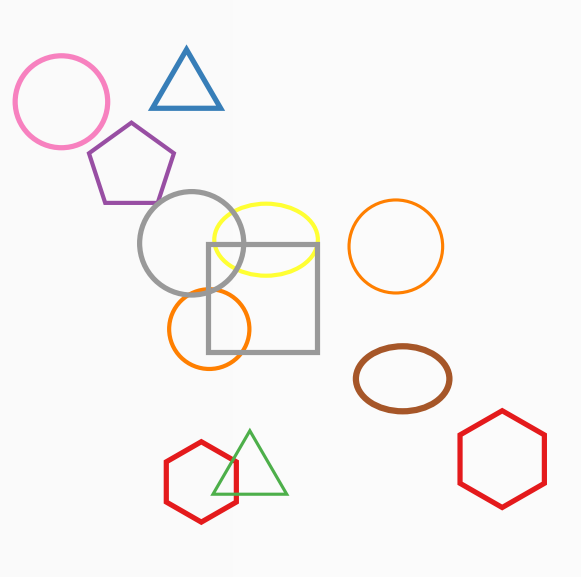[{"shape": "hexagon", "thickness": 2.5, "radius": 0.42, "center": [0.864, 0.204]}, {"shape": "hexagon", "thickness": 2.5, "radius": 0.35, "center": [0.346, 0.165]}, {"shape": "triangle", "thickness": 2.5, "radius": 0.34, "center": [0.321, 0.846]}, {"shape": "triangle", "thickness": 1.5, "radius": 0.37, "center": [0.43, 0.18]}, {"shape": "pentagon", "thickness": 2, "radius": 0.38, "center": [0.226, 0.71]}, {"shape": "circle", "thickness": 2, "radius": 0.35, "center": [0.36, 0.429]}, {"shape": "circle", "thickness": 1.5, "radius": 0.4, "center": [0.681, 0.572]}, {"shape": "oval", "thickness": 2, "radius": 0.45, "center": [0.458, 0.584]}, {"shape": "oval", "thickness": 3, "radius": 0.4, "center": [0.693, 0.343]}, {"shape": "circle", "thickness": 2.5, "radius": 0.4, "center": [0.106, 0.823]}, {"shape": "circle", "thickness": 2.5, "radius": 0.45, "center": [0.33, 0.578]}, {"shape": "square", "thickness": 2.5, "radius": 0.47, "center": [0.452, 0.483]}]